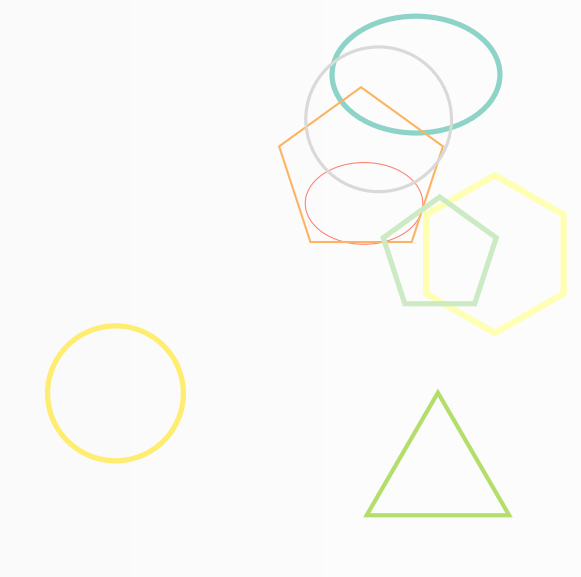[{"shape": "oval", "thickness": 2.5, "radius": 0.72, "center": [0.716, 0.87]}, {"shape": "hexagon", "thickness": 3, "radius": 0.68, "center": [0.851, 0.559]}, {"shape": "oval", "thickness": 0.5, "radius": 0.51, "center": [0.626, 0.647]}, {"shape": "pentagon", "thickness": 1, "radius": 0.74, "center": [0.621, 0.7]}, {"shape": "triangle", "thickness": 2, "radius": 0.71, "center": [0.753, 0.178]}, {"shape": "circle", "thickness": 1.5, "radius": 0.63, "center": [0.651, 0.793]}, {"shape": "pentagon", "thickness": 2.5, "radius": 0.51, "center": [0.757, 0.556]}, {"shape": "circle", "thickness": 2.5, "radius": 0.58, "center": [0.199, 0.318]}]